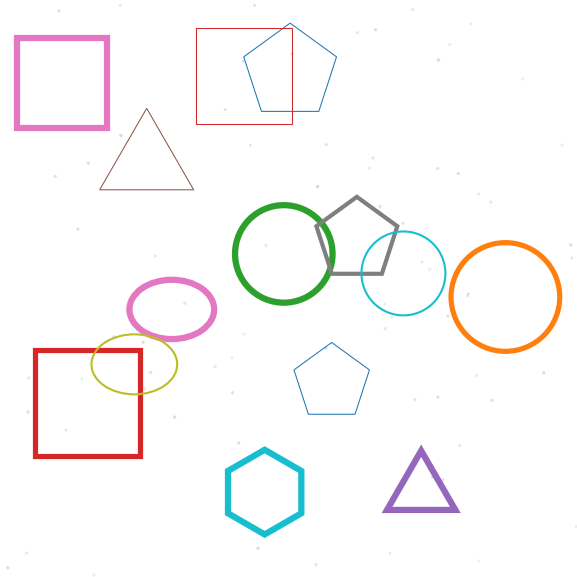[{"shape": "pentagon", "thickness": 0.5, "radius": 0.34, "center": [0.574, 0.337]}, {"shape": "pentagon", "thickness": 0.5, "radius": 0.42, "center": [0.502, 0.875]}, {"shape": "circle", "thickness": 2.5, "radius": 0.47, "center": [0.875, 0.485]}, {"shape": "circle", "thickness": 3, "radius": 0.42, "center": [0.491, 0.559]}, {"shape": "square", "thickness": 2.5, "radius": 0.46, "center": [0.151, 0.301]}, {"shape": "square", "thickness": 0.5, "radius": 0.42, "center": [0.422, 0.867]}, {"shape": "triangle", "thickness": 3, "radius": 0.34, "center": [0.729, 0.15]}, {"shape": "triangle", "thickness": 0.5, "radius": 0.47, "center": [0.254, 0.717]}, {"shape": "square", "thickness": 3, "radius": 0.39, "center": [0.107, 0.855]}, {"shape": "oval", "thickness": 3, "radius": 0.37, "center": [0.297, 0.463]}, {"shape": "pentagon", "thickness": 2, "radius": 0.37, "center": [0.618, 0.585]}, {"shape": "oval", "thickness": 1, "radius": 0.37, "center": [0.233, 0.368]}, {"shape": "hexagon", "thickness": 3, "radius": 0.37, "center": [0.458, 0.147]}, {"shape": "circle", "thickness": 1, "radius": 0.36, "center": [0.699, 0.526]}]